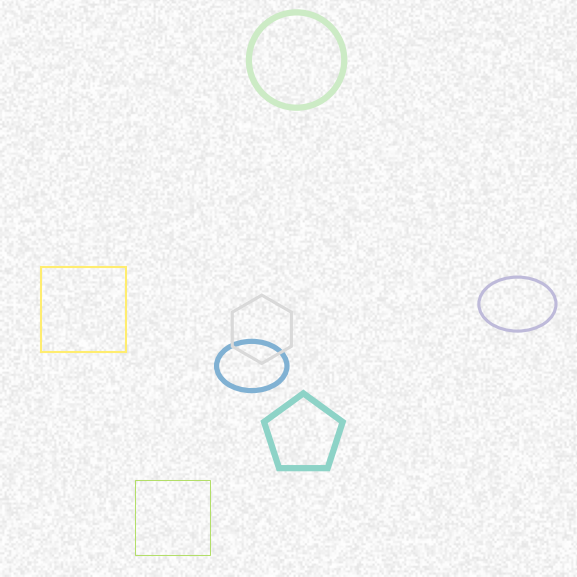[{"shape": "pentagon", "thickness": 3, "radius": 0.36, "center": [0.525, 0.246]}, {"shape": "oval", "thickness": 1.5, "radius": 0.33, "center": [0.896, 0.473]}, {"shape": "oval", "thickness": 2.5, "radius": 0.3, "center": [0.436, 0.365]}, {"shape": "square", "thickness": 0.5, "radius": 0.33, "center": [0.299, 0.103]}, {"shape": "hexagon", "thickness": 1.5, "radius": 0.3, "center": [0.453, 0.429]}, {"shape": "circle", "thickness": 3, "radius": 0.41, "center": [0.514, 0.895]}, {"shape": "square", "thickness": 1, "radius": 0.37, "center": [0.145, 0.463]}]